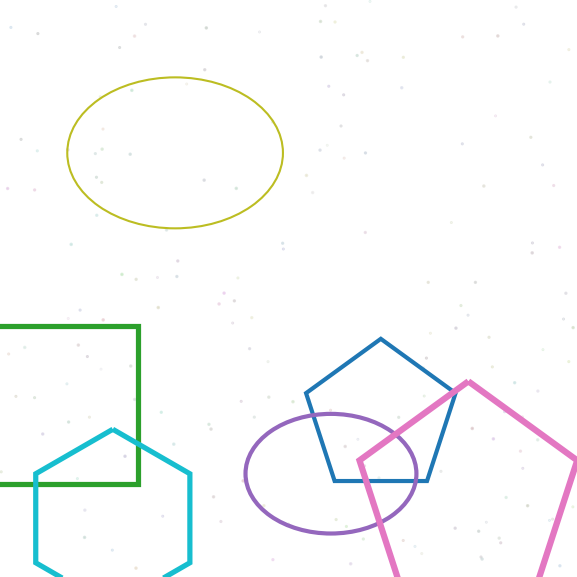[{"shape": "pentagon", "thickness": 2, "radius": 0.68, "center": [0.659, 0.276]}, {"shape": "square", "thickness": 2.5, "radius": 0.68, "center": [0.102, 0.298]}, {"shape": "oval", "thickness": 2, "radius": 0.74, "center": [0.573, 0.179]}, {"shape": "pentagon", "thickness": 3, "radius": 0.99, "center": [0.811, 0.141]}, {"shape": "oval", "thickness": 1, "radius": 0.93, "center": [0.303, 0.734]}, {"shape": "hexagon", "thickness": 2.5, "radius": 0.77, "center": [0.195, 0.102]}]